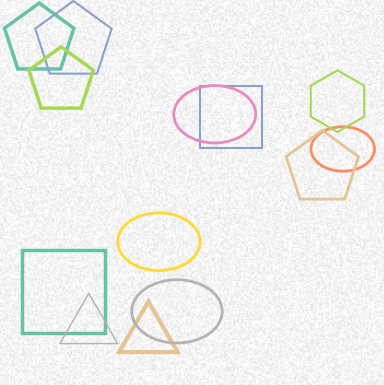[{"shape": "pentagon", "thickness": 2.5, "radius": 0.47, "center": [0.102, 0.897]}, {"shape": "square", "thickness": 2.5, "radius": 0.54, "center": [0.165, 0.243]}, {"shape": "oval", "thickness": 2, "radius": 0.41, "center": [0.89, 0.613]}, {"shape": "pentagon", "thickness": 1.5, "radius": 0.52, "center": [0.191, 0.893]}, {"shape": "square", "thickness": 1.5, "radius": 0.4, "center": [0.599, 0.696]}, {"shape": "oval", "thickness": 2, "radius": 0.53, "center": [0.558, 0.703]}, {"shape": "pentagon", "thickness": 2.5, "radius": 0.44, "center": [0.159, 0.79]}, {"shape": "hexagon", "thickness": 1.5, "radius": 0.4, "center": [0.877, 0.737]}, {"shape": "oval", "thickness": 2, "radius": 0.54, "center": [0.413, 0.372]}, {"shape": "triangle", "thickness": 3, "radius": 0.44, "center": [0.385, 0.129]}, {"shape": "pentagon", "thickness": 2, "radius": 0.49, "center": [0.837, 0.563]}, {"shape": "triangle", "thickness": 1, "radius": 0.43, "center": [0.231, 0.151]}, {"shape": "oval", "thickness": 2, "radius": 0.59, "center": [0.46, 0.191]}]